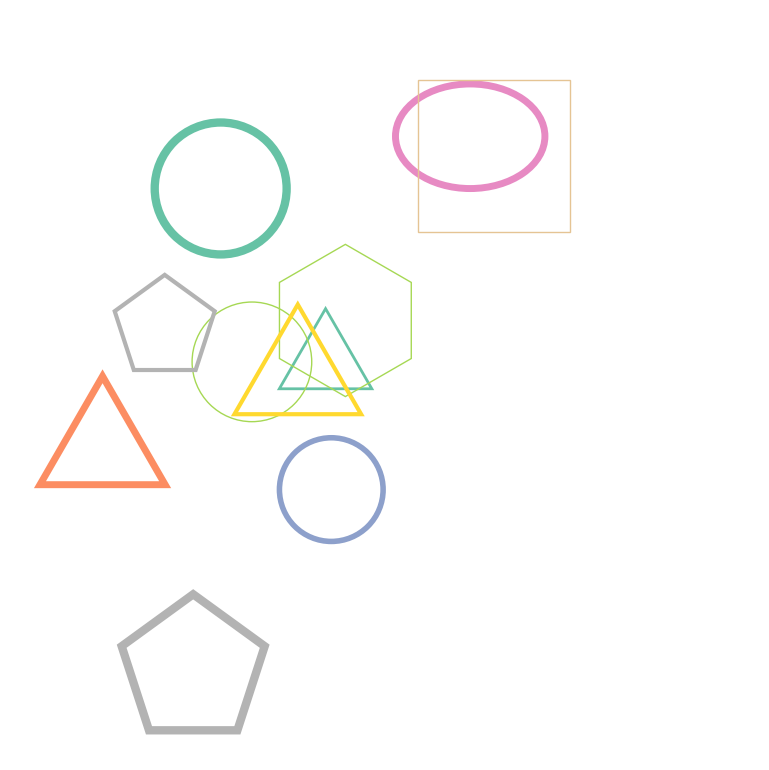[{"shape": "triangle", "thickness": 1, "radius": 0.35, "center": [0.423, 0.53]}, {"shape": "circle", "thickness": 3, "radius": 0.43, "center": [0.287, 0.755]}, {"shape": "triangle", "thickness": 2.5, "radius": 0.47, "center": [0.133, 0.417]}, {"shape": "circle", "thickness": 2, "radius": 0.34, "center": [0.43, 0.364]}, {"shape": "oval", "thickness": 2.5, "radius": 0.49, "center": [0.611, 0.823]}, {"shape": "hexagon", "thickness": 0.5, "radius": 0.49, "center": [0.449, 0.584]}, {"shape": "circle", "thickness": 0.5, "radius": 0.39, "center": [0.327, 0.53]}, {"shape": "triangle", "thickness": 1.5, "radius": 0.47, "center": [0.387, 0.51]}, {"shape": "square", "thickness": 0.5, "radius": 0.49, "center": [0.642, 0.798]}, {"shape": "pentagon", "thickness": 3, "radius": 0.49, "center": [0.251, 0.131]}, {"shape": "pentagon", "thickness": 1.5, "radius": 0.34, "center": [0.214, 0.575]}]